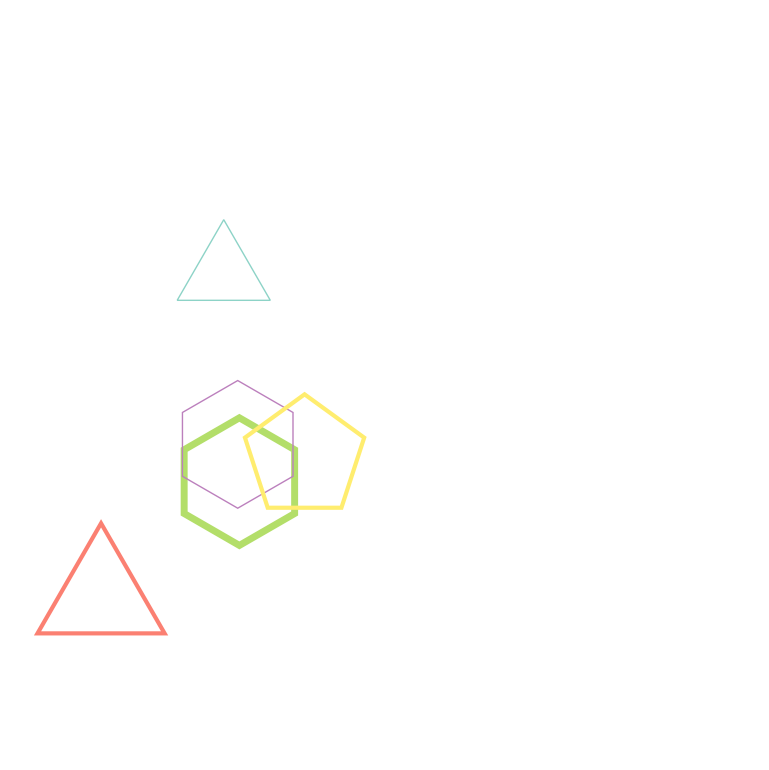[{"shape": "triangle", "thickness": 0.5, "radius": 0.35, "center": [0.291, 0.645]}, {"shape": "triangle", "thickness": 1.5, "radius": 0.48, "center": [0.131, 0.225]}, {"shape": "hexagon", "thickness": 2.5, "radius": 0.41, "center": [0.311, 0.375]}, {"shape": "hexagon", "thickness": 0.5, "radius": 0.41, "center": [0.309, 0.423]}, {"shape": "pentagon", "thickness": 1.5, "radius": 0.41, "center": [0.396, 0.406]}]